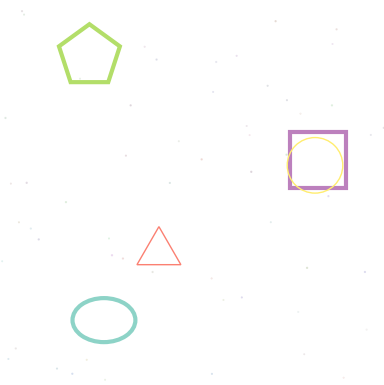[{"shape": "oval", "thickness": 3, "radius": 0.41, "center": [0.27, 0.169]}, {"shape": "triangle", "thickness": 1, "radius": 0.33, "center": [0.413, 0.345]}, {"shape": "pentagon", "thickness": 3, "radius": 0.42, "center": [0.232, 0.854]}, {"shape": "square", "thickness": 3, "radius": 0.36, "center": [0.826, 0.585]}, {"shape": "circle", "thickness": 1, "radius": 0.36, "center": [0.818, 0.571]}]